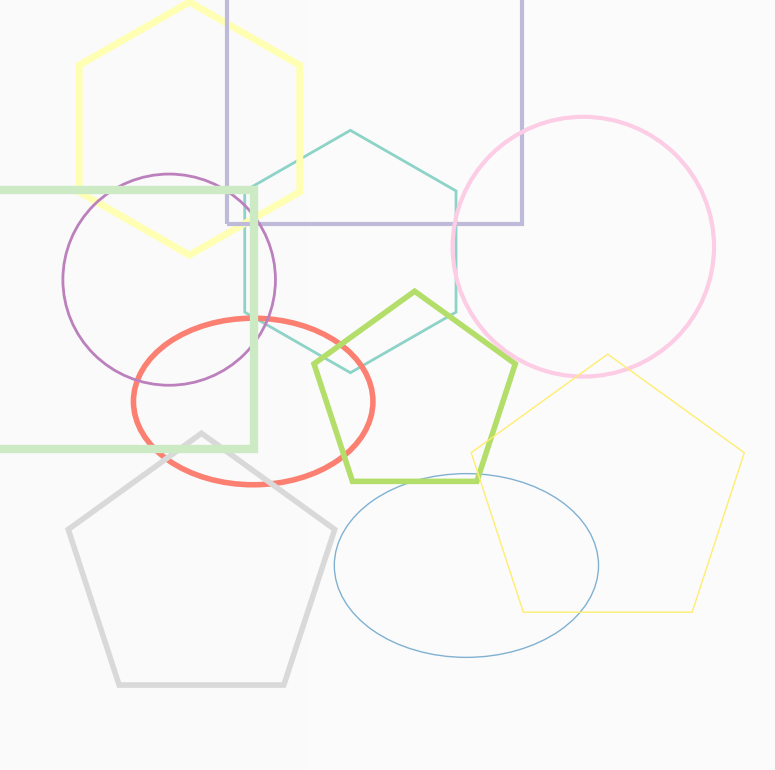[{"shape": "hexagon", "thickness": 1, "radius": 0.79, "center": [0.452, 0.673]}, {"shape": "hexagon", "thickness": 2.5, "radius": 0.82, "center": [0.244, 0.833]}, {"shape": "square", "thickness": 1.5, "radius": 0.95, "center": [0.483, 0.9]}, {"shape": "oval", "thickness": 2, "radius": 0.77, "center": [0.327, 0.479]}, {"shape": "oval", "thickness": 0.5, "radius": 0.85, "center": [0.602, 0.266]}, {"shape": "pentagon", "thickness": 2, "radius": 0.68, "center": [0.535, 0.485]}, {"shape": "circle", "thickness": 1.5, "radius": 0.84, "center": [0.753, 0.68]}, {"shape": "pentagon", "thickness": 2, "radius": 0.9, "center": [0.26, 0.257]}, {"shape": "circle", "thickness": 1, "radius": 0.69, "center": [0.218, 0.637]}, {"shape": "square", "thickness": 3, "radius": 0.84, "center": [0.16, 0.585]}, {"shape": "pentagon", "thickness": 0.5, "radius": 0.93, "center": [0.784, 0.355]}]